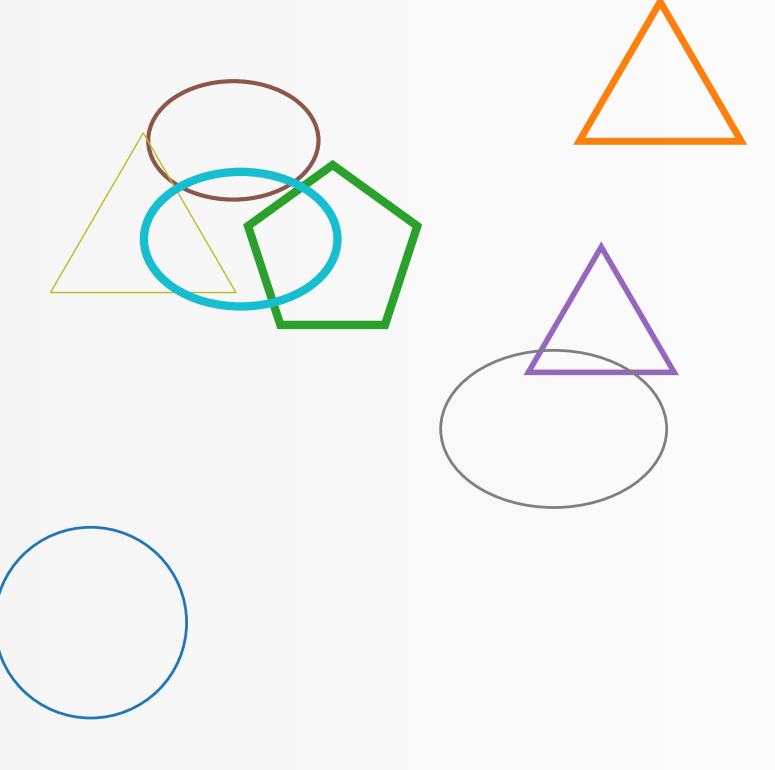[{"shape": "circle", "thickness": 1, "radius": 0.62, "center": [0.117, 0.191]}, {"shape": "triangle", "thickness": 2.5, "radius": 0.6, "center": [0.852, 0.877]}, {"shape": "pentagon", "thickness": 3, "radius": 0.57, "center": [0.429, 0.671]}, {"shape": "triangle", "thickness": 2, "radius": 0.54, "center": [0.776, 0.571]}, {"shape": "oval", "thickness": 1.5, "radius": 0.55, "center": [0.301, 0.818]}, {"shape": "oval", "thickness": 1, "radius": 0.73, "center": [0.714, 0.443]}, {"shape": "triangle", "thickness": 0.5, "radius": 0.69, "center": [0.185, 0.689]}, {"shape": "oval", "thickness": 3, "radius": 0.62, "center": [0.311, 0.689]}]